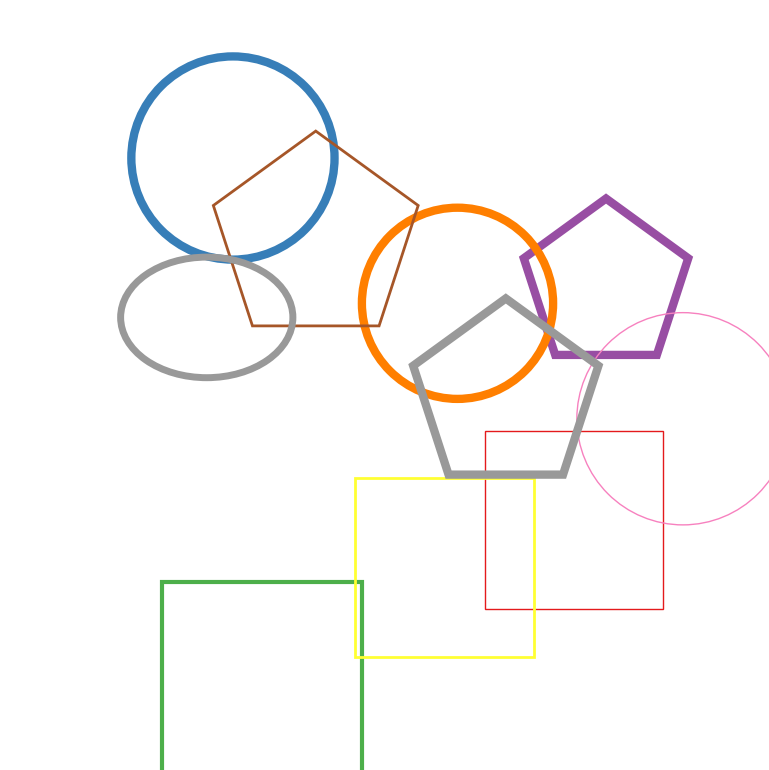[{"shape": "square", "thickness": 0.5, "radius": 0.58, "center": [0.745, 0.324]}, {"shape": "circle", "thickness": 3, "radius": 0.66, "center": [0.303, 0.795]}, {"shape": "square", "thickness": 1.5, "radius": 0.65, "center": [0.341, 0.114]}, {"shape": "pentagon", "thickness": 3, "radius": 0.56, "center": [0.787, 0.63]}, {"shape": "circle", "thickness": 3, "radius": 0.62, "center": [0.594, 0.606]}, {"shape": "square", "thickness": 1, "radius": 0.58, "center": [0.577, 0.263]}, {"shape": "pentagon", "thickness": 1, "radius": 0.7, "center": [0.41, 0.69]}, {"shape": "circle", "thickness": 0.5, "radius": 0.69, "center": [0.887, 0.456]}, {"shape": "pentagon", "thickness": 3, "radius": 0.63, "center": [0.657, 0.486]}, {"shape": "oval", "thickness": 2.5, "radius": 0.56, "center": [0.269, 0.588]}]